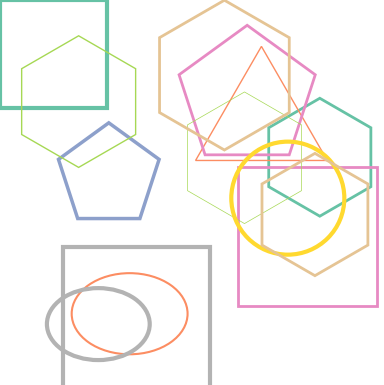[{"shape": "hexagon", "thickness": 2, "radius": 0.77, "center": [0.831, 0.592]}, {"shape": "square", "thickness": 3, "radius": 0.7, "center": [0.139, 0.859]}, {"shape": "triangle", "thickness": 1, "radius": 0.99, "center": [0.679, 0.682]}, {"shape": "oval", "thickness": 1.5, "radius": 0.75, "center": [0.337, 0.185]}, {"shape": "pentagon", "thickness": 2.5, "radius": 0.69, "center": [0.283, 0.544]}, {"shape": "pentagon", "thickness": 2, "radius": 0.93, "center": [0.642, 0.748]}, {"shape": "square", "thickness": 2, "radius": 0.9, "center": [0.799, 0.386]}, {"shape": "hexagon", "thickness": 0.5, "radius": 0.85, "center": [0.635, 0.59]}, {"shape": "hexagon", "thickness": 1, "radius": 0.85, "center": [0.204, 0.736]}, {"shape": "circle", "thickness": 3, "radius": 0.73, "center": [0.748, 0.485]}, {"shape": "hexagon", "thickness": 2, "radius": 0.79, "center": [0.818, 0.443]}, {"shape": "hexagon", "thickness": 2, "radius": 0.97, "center": [0.583, 0.805]}, {"shape": "square", "thickness": 3, "radius": 0.96, "center": [0.354, 0.167]}, {"shape": "oval", "thickness": 3, "radius": 0.67, "center": [0.255, 0.158]}]